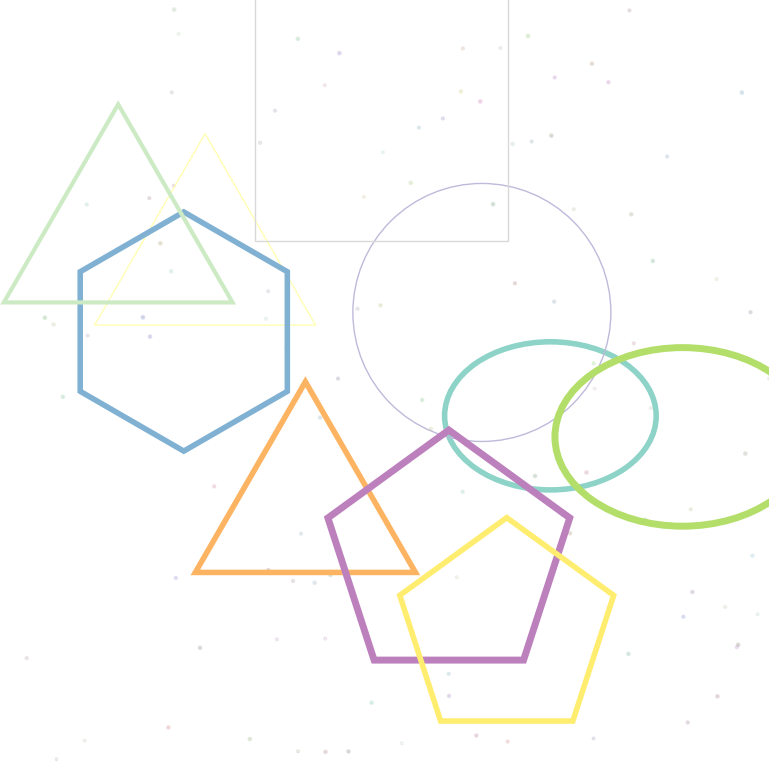[{"shape": "oval", "thickness": 2, "radius": 0.69, "center": [0.715, 0.46]}, {"shape": "triangle", "thickness": 0.5, "radius": 0.83, "center": [0.266, 0.661]}, {"shape": "circle", "thickness": 0.5, "radius": 0.84, "center": [0.626, 0.594]}, {"shape": "hexagon", "thickness": 2, "radius": 0.78, "center": [0.239, 0.569]}, {"shape": "triangle", "thickness": 2, "radius": 0.83, "center": [0.397, 0.339]}, {"shape": "oval", "thickness": 2.5, "radius": 0.83, "center": [0.886, 0.433]}, {"shape": "square", "thickness": 0.5, "radius": 0.82, "center": [0.495, 0.852]}, {"shape": "pentagon", "thickness": 2.5, "radius": 0.83, "center": [0.583, 0.276]}, {"shape": "triangle", "thickness": 1.5, "radius": 0.86, "center": [0.153, 0.693]}, {"shape": "pentagon", "thickness": 2, "radius": 0.73, "center": [0.658, 0.182]}]